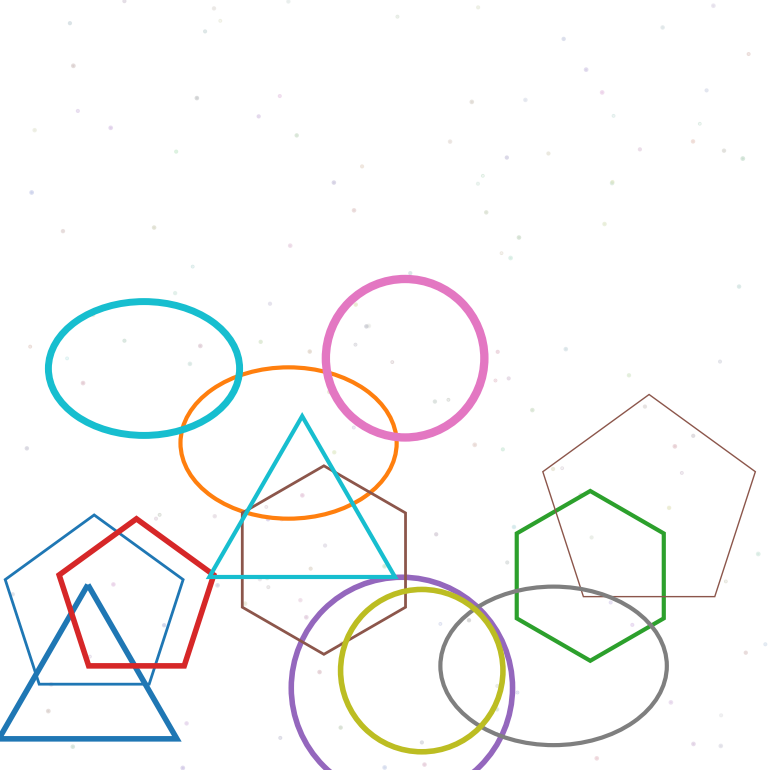[{"shape": "pentagon", "thickness": 1, "radius": 0.61, "center": [0.122, 0.21]}, {"shape": "triangle", "thickness": 2, "radius": 0.67, "center": [0.114, 0.107]}, {"shape": "oval", "thickness": 1.5, "radius": 0.7, "center": [0.375, 0.425]}, {"shape": "hexagon", "thickness": 1.5, "radius": 0.55, "center": [0.767, 0.252]}, {"shape": "pentagon", "thickness": 2, "radius": 0.53, "center": [0.177, 0.221]}, {"shape": "circle", "thickness": 2, "radius": 0.72, "center": [0.522, 0.107]}, {"shape": "pentagon", "thickness": 0.5, "radius": 0.73, "center": [0.843, 0.343]}, {"shape": "hexagon", "thickness": 1, "radius": 0.61, "center": [0.421, 0.273]}, {"shape": "circle", "thickness": 3, "radius": 0.51, "center": [0.526, 0.535]}, {"shape": "oval", "thickness": 1.5, "radius": 0.74, "center": [0.719, 0.135]}, {"shape": "circle", "thickness": 2, "radius": 0.53, "center": [0.548, 0.129]}, {"shape": "oval", "thickness": 2.5, "radius": 0.62, "center": [0.187, 0.521]}, {"shape": "triangle", "thickness": 1.5, "radius": 0.7, "center": [0.392, 0.32]}]